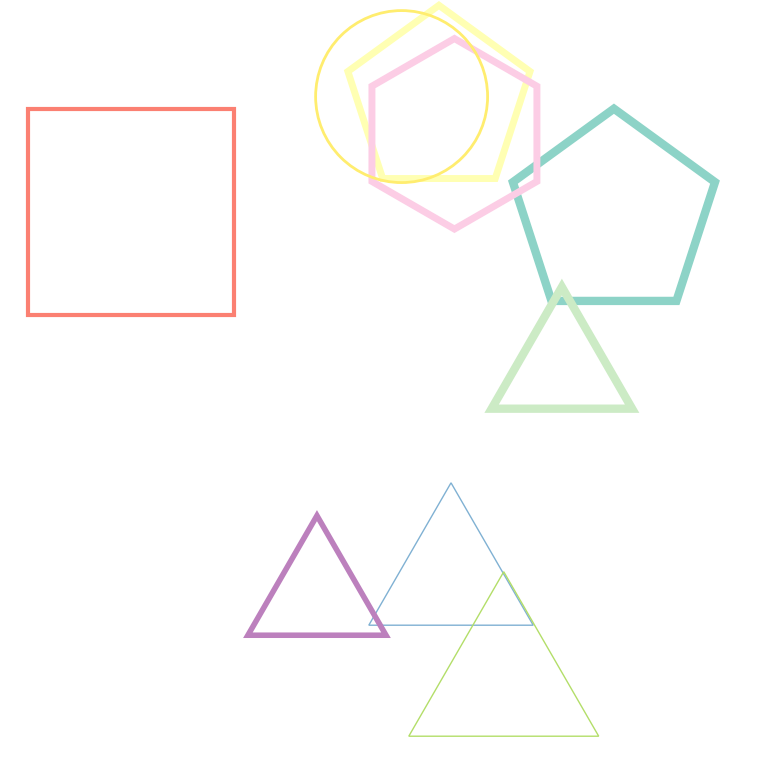[{"shape": "pentagon", "thickness": 3, "radius": 0.69, "center": [0.797, 0.721]}, {"shape": "pentagon", "thickness": 2.5, "radius": 0.62, "center": [0.57, 0.869]}, {"shape": "square", "thickness": 1.5, "radius": 0.67, "center": [0.17, 0.725]}, {"shape": "triangle", "thickness": 0.5, "radius": 0.62, "center": [0.586, 0.25]}, {"shape": "triangle", "thickness": 0.5, "radius": 0.71, "center": [0.654, 0.115]}, {"shape": "hexagon", "thickness": 2.5, "radius": 0.62, "center": [0.59, 0.826]}, {"shape": "triangle", "thickness": 2, "radius": 0.52, "center": [0.412, 0.227]}, {"shape": "triangle", "thickness": 3, "radius": 0.53, "center": [0.73, 0.522]}, {"shape": "circle", "thickness": 1, "radius": 0.56, "center": [0.522, 0.875]}]